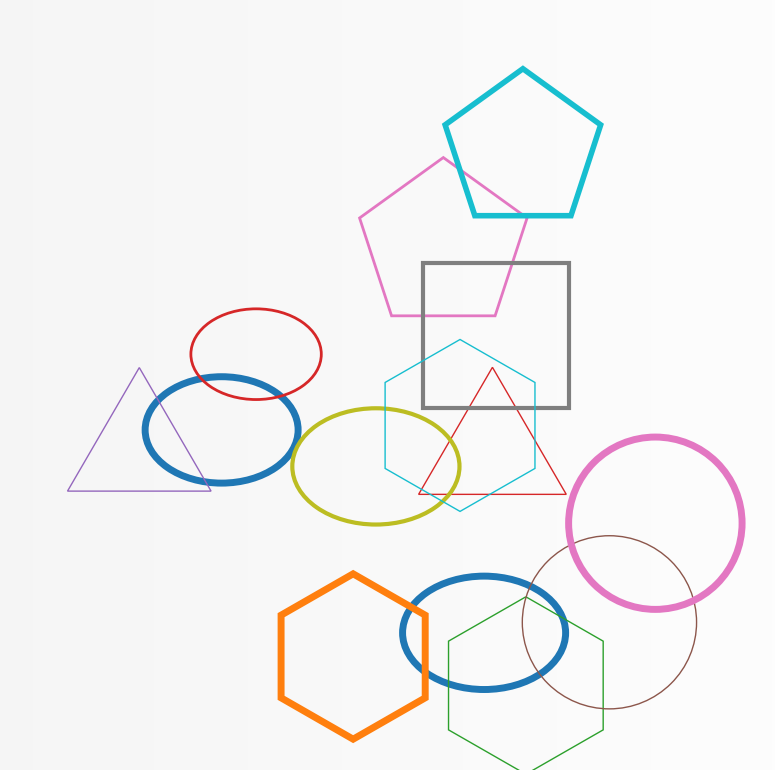[{"shape": "oval", "thickness": 2.5, "radius": 0.53, "center": [0.625, 0.178]}, {"shape": "oval", "thickness": 2.5, "radius": 0.49, "center": [0.286, 0.442]}, {"shape": "hexagon", "thickness": 2.5, "radius": 0.54, "center": [0.456, 0.147]}, {"shape": "hexagon", "thickness": 0.5, "radius": 0.58, "center": [0.679, 0.11]}, {"shape": "oval", "thickness": 1, "radius": 0.42, "center": [0.33, 0.54]}, {"shape": "triangle", "thickness": 0.5, "radius": 0.55, "center": [0.635, 0.413]}, {"shape": "triangle", "thickness": 0.5, "radius": 0.53, "center": [0.18, 0.416]}, {"shape": "circle", "thickness": 0.5, "radius": 0.56, "center": [0.786, 0.192]}, {"shape": "circle", "thickness": 2.5, "radius": 0.56, "center": [0.846, 0.32]}, {"shape": "pentagon", "thickness": 1, "radius": 0.57, "center": [0.572, 0.682]}, {"shape": "square", "thickness": 1.5, "radius": 0.47, "center": [0.64, 0.564]}, {"shape": "oval", "thickness": 1.5, "radius": 0.54, "center": [0.485, 0.394]}, {"shape": "hexagon", "thickness": 0.5, "radius": 0.56, "center": [0.594, 0.447]}, {"shape": "pentagon", "thickness": 2, "radius": 0.53, "center": [0.675, 0.805]}]